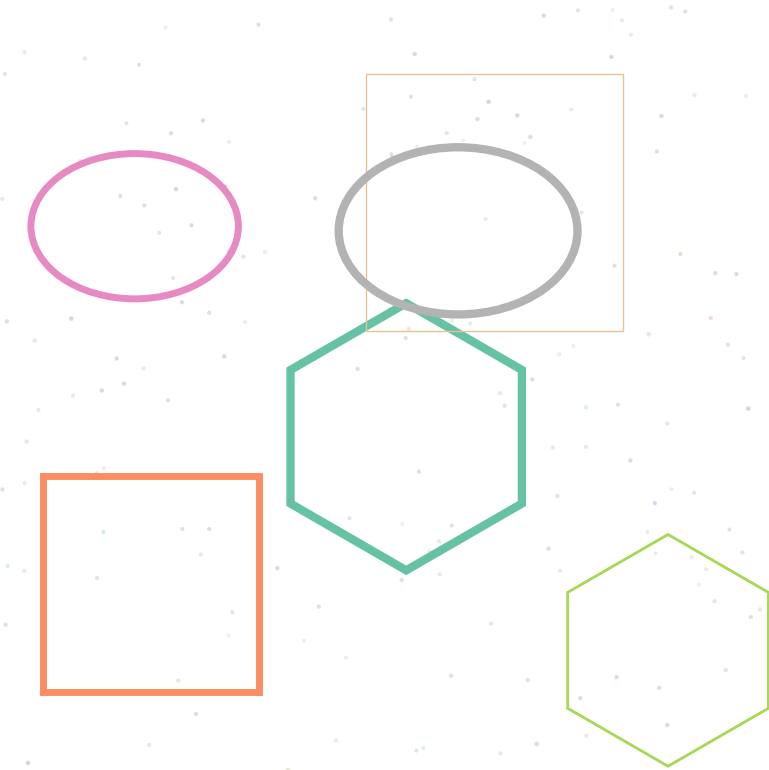[{"shape": "hexagon", "thickness": 3, "radius": 0.87, "center": [0.528, 0.433]}, {"shape": "square", "thickness": 2.5, "radius": 0.7, "center": [0.196, 0.241]}, {"shape": "oval", "thickness": 2.5, "radius": 0.67, "center": [0.175, 0.706]}, {"shape": "hexagon", "thickness": 1, "radius": 0.75, "center": [0.868, 0.155]}, {"shape": "square", "thickness": 0.5, "radius": 0.84, "center": [0.643, 0.737]}, {"shape": "oval", "thickness": 3, "radius": 0.78, "center": [0.595, 0.7]}]